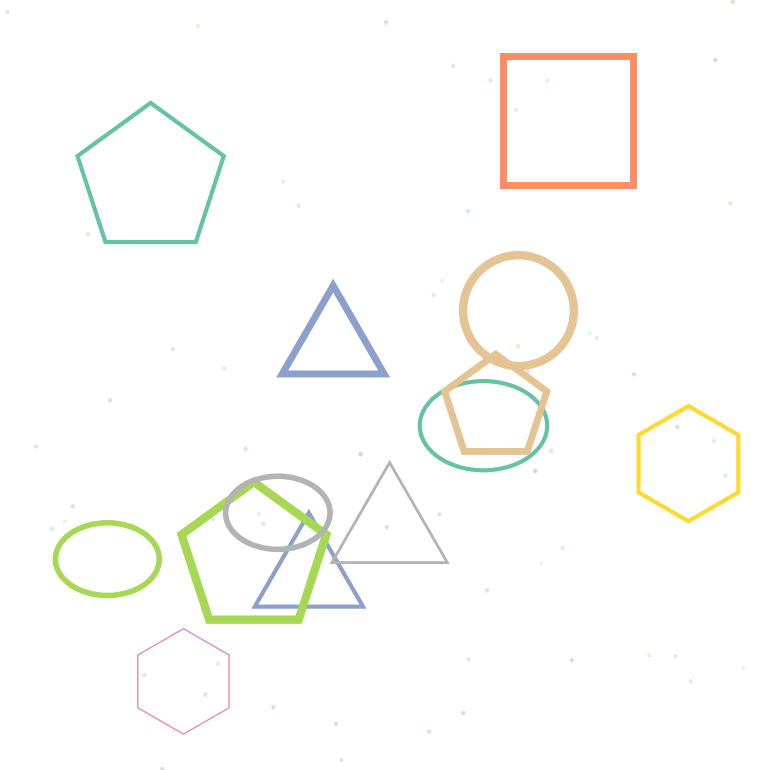[{"shape": "oval", "thickness": 1.5, "radius": 0.41, "center": [0.628, 0.447]}, {"shape": "pentagon", "thickness": 1.5, "radius": 0.5, "center": [0.196, 0.766]}, {"shape": "square", "thickness": 2.5, "radius": 0.42, "center": [0.738, 0.844]}, {"shape": "triangle", "thickness": 2.5, "radius": 0.38, "center": [0.433, 0.553]}, {"shape": "triangle", "thickness": 1.5, "radius": 0.41, "center": [0.401, 0.253]}, {"shape": "hexagon", "thickness": 0.5, "radius": 0.34, "center": [0.238, 0.115]}, {"shape": "pentagon", "thickness": 3, "radius": 0.49, "center": [0.33, 0.275]}, {"shape": "oval", "thickness": 2, "radius": 0.34, "center": [0.139, 0.274]}, {"shape": "hexagon", "thickness": 1.5, "radius": 0.37, "center": [0.894, 0.398]}, {"shape": "circle", "thickness": 3, "radius": 0.36, "center": [0.673, 0.597]}, {"shape": "pentagon", "thickness": 2.5, "radius": 0.35, "center": [0.644, 0.47]}, {"shape": "oval", "thickness": 2, "radius": 0.34, "center": [0.361, 0.334]}, {"shape": "triangle", "thickness": 1, "radius": 0.43, "center": [0.506, 0.313]}]